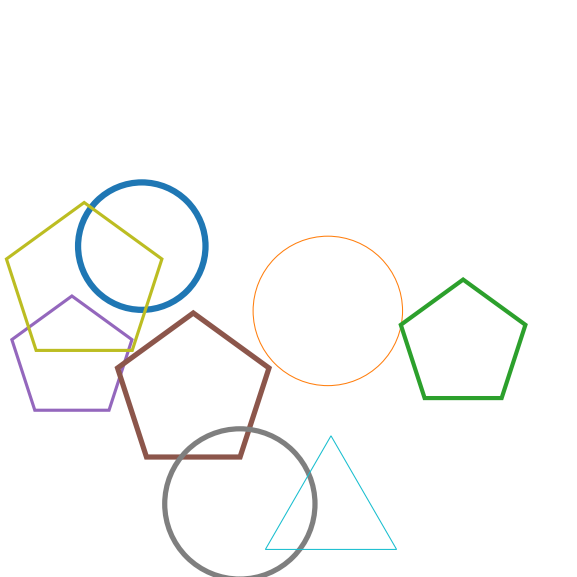[{"shape": "circle", "thickness": 3, "radius": 0.55, "center": [0.246, 0.573]}, {"shape": "circle", "thickness": 0.5, "radius": 0.65, "center": [0.568, 0.461]}, {"shape": "pentagon", "thickness": 2, "radius": 0.57, "center": [0.802, 0.402]}, {"shape": "pentagon", "thickness": 1.5, "radius": 0.55, "center": [0.125, 0.377]}, {"shape": "pentagon", "thickness": 2.5, "radius": 0.69, "center": [0.335, 0.319]}, {"shape": "circle", "thickness": 2.5, "radius": 0.65, "center": [0.415, 0.127]}, {"shape": "pentagon", "thickness": 1.5, "radius": 0.71, "center": [0.146, 0.507]}, {"shape": "triangle", "thickness": 0.5, "radius": 0.66, "center": [0.573, 0.113]}]